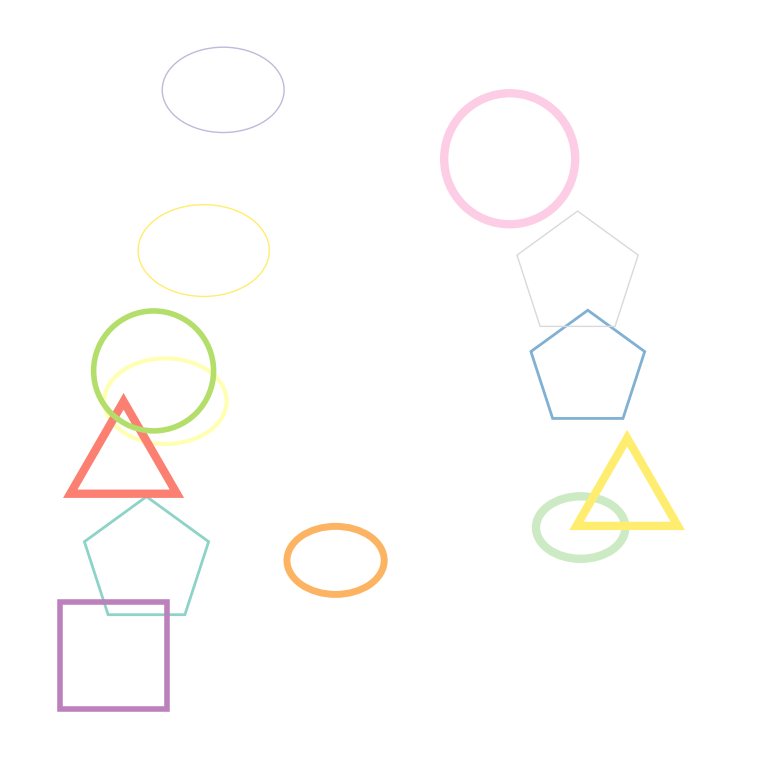[{"shape": "pentagon", "thickness": 1, "radius": 0.42, "center": [0.19, 0.27]}, {"shape": "oval", "thickness": 1.5, "radius": 0.4, "center": [0.215, 0.479]}, {"shape": "oval", "thickness": 0.5, "radius": 0.4, "center": [0.29, 0.883]}, {"shape": "triangle", "thickness": 3, "radius": 0.4, "center": [0.16, 0.399]}, {"shape": "pentagon", "thickness": 1, "radius": 0.39, "center": [0.763, 0.519]}, {"shape": "oval", "thickness": 2.5, "radius": 0.32, "center": [0.436, 0.272]}, {"shape": "circle", "thickness": 2, "radius": 0.39, "center": [0.199, 0.518]}, {"shape": "circle", "thickness": 3, "radius": 0.43, "center": [0.662, 0.794]}, {"shape": "pentagon", "thickness": 0.5, "radius": 0.41, "center": [0.75, 0.643]}, {"shape": "square", "thickness": 2, "radius": 0.35, "center": [0.148, 0.148]}, {"shape": "oval", "thickness": 3, "radius": 0.29, "center": [0.754, 0.315]}, {"shape": "oval", "thickness": 0.5, "radius": 0.43, "center": [0.265, 0.675]}, {"shape": "triangle", "thickness": 3, "radius": 0.38, "center": [0.814, 0.355]}]